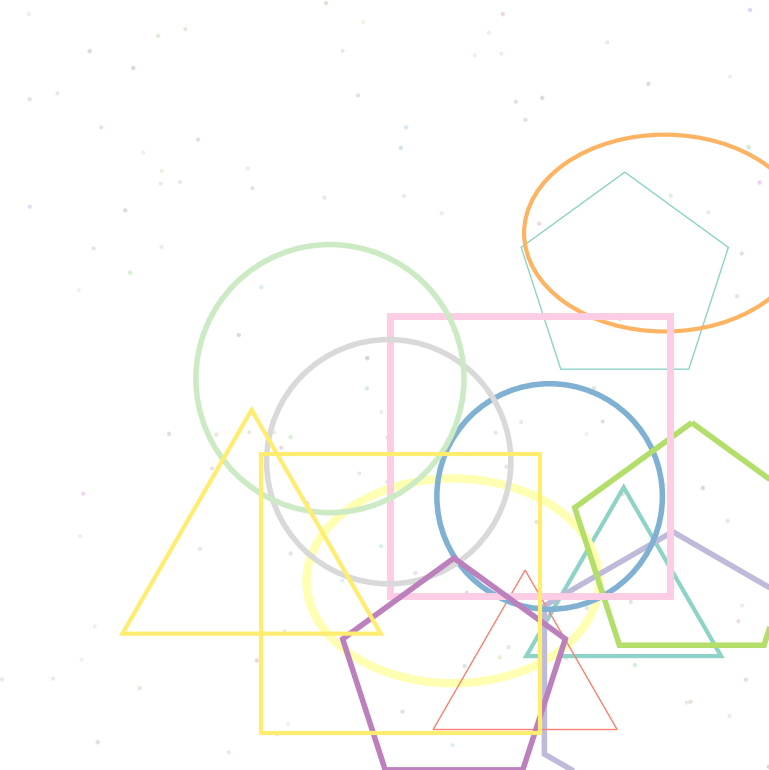[{"shape": "triangle", "thickness": 1.5, "radius": 0.73, "center": [0.81, 0.221]}, {"shape": "pentagon", "thickness": 0.5, "radius": 0.71, "center": [0.811, 0.635]}, {"shape": "oval", "thickness": 3, "radius": 0.95, "center": [0.588, 0.246]}, {"shape": "hexagon", "thickness": 2, "radius": 0.96, "center": [0.874, 0.117]}, {"shape": "triangle", "thickness": 0.5, "radius": 0.69, "center": [0.682, 0.122]}, {"shape": "circle", "thickness": 2, "radius": 0.73, "center": [0.714, 0.355]}, {"shape": "oval", "thickness": 1.5, "radius": 0.91, "center": [0.863, 0.697]}, {"shape": "pentagon", "thickness": 2, "radius": 0.8, "center": [0.898, 0.291]}, {"shape": "square", "thickness": 2.5, "radius": 0.91, "center": [0.689, 0.408]}, {"shape": "circle", "thickness": 2, "radius": 0.79, "center": [0.505, 0.4]}, {"shape": "pentagon", "thickness": 2, "radius": 0.76, "center": [0.59, 0.123]}, {"shape": "circle", "thickness": 2, "radius": 0.87, "center": [0.429, 0.508]}, {"shape": "square", "thickness": 1.5, "radius": 0.91, "center": [0.52, 0.23]}, {"shape": "triangle", "thickness": 1.5, "radius": 0.97, "center": [0.327, 0.274]}]